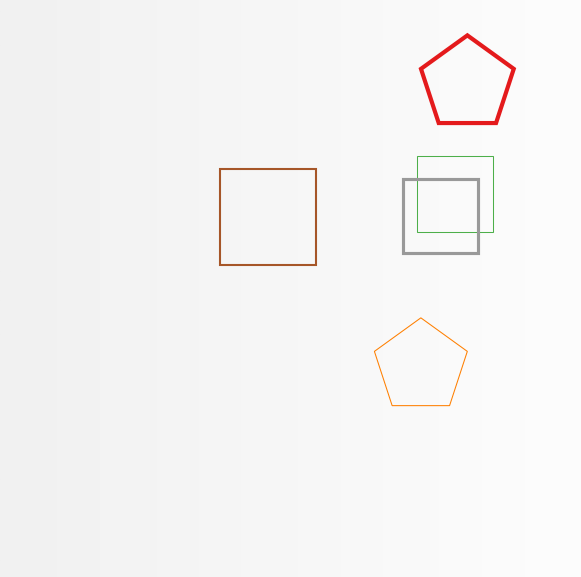[{"shape": "pentagon", "thickness": 2, "radius": 0.42, "center": [0.804, 0.854]}, {"shape": "square", "thickness": 0.5, "radius": 0.33, "center": [0.783, 0.663]}, {"shape": "pentagon", "thickness": 0.5, "radius": 0.42, "center": [0.724, 0.365]}, {"shape": "square", "thickness": 1, "radius": 0.42, "center": [0.461, 0.623]}, {"shape": "square", "thickness": 1.5, "radius": 0.32, "center": [0.758, 0.625]}]